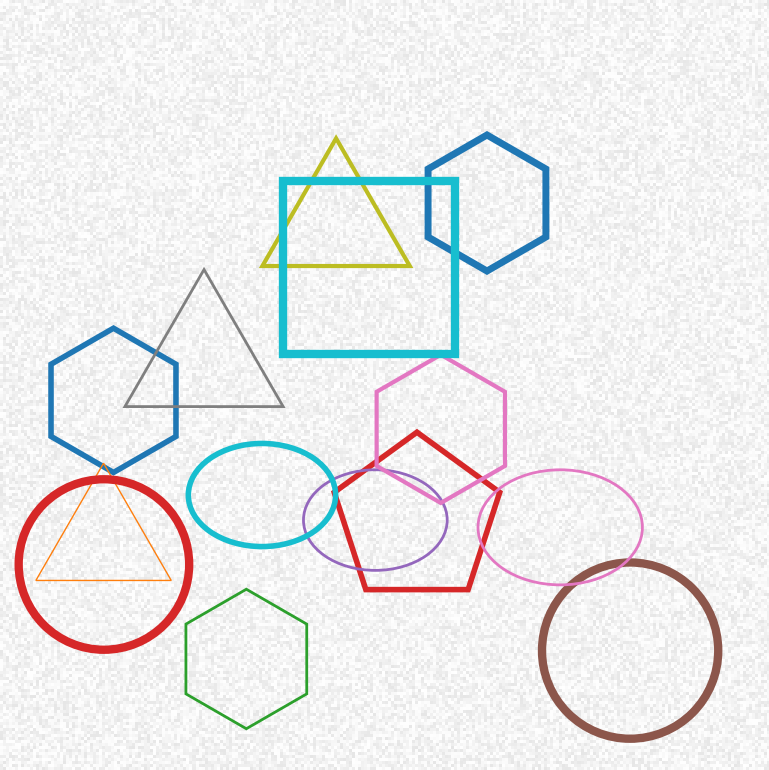[{"shape": "hexagon", "thickness": 2, "radius": 0.47, "center": [0.147, 0.48]}, {"shape": "hexagon", "thickness": 2.5, "radius": 0.44, "center": [0.632, 0.736]}, {"shape": "triangle", "thickness": 0.5, "radius": 0.51, "center": [0.134, 0.297]}, {"shape": "hexagon", "thickness": 1, "radius": 0.45, "center": [0.32, 0.144]}, {"shape": "circle", "thickness": 3, "radius": 0.55, "center": [0.135, 0.267]}, {"shape": "pentagon", "thickness": 2, "radius": 0.56, "center": [0.542, 0.326]}, {"shape": "oval", "thickness": 1, "radius": 0.47, "center": [0.487, 0.325]}, {"shape": "circle", "thickness": 3, "radius": 0.57, "center": [0.818, 0.155]}, {"shape": "oval", "thickness": 1, "radius": 0.53, "center": [0.728, 0.315]}, {"shape": "hexagon", "thickness": 1.5, "radius": 0.48, "center": [0.572, 0.443]}, {"shape": "triangle", "thickness": 1, "radius": 0.59, "center": [0.265, 0.531]}, {"shape": "triangle", "thickness": 1.5, "radius": 0.55, "center": [0.436, 0.71]}, {"shape": "oval", "thickness": 2, "radius": 0.48, "center": [0.34, 0.357]}, {"shape": "square", "thickness": 3, "radius": 0.56, "center": [0.479, 0.653]}]